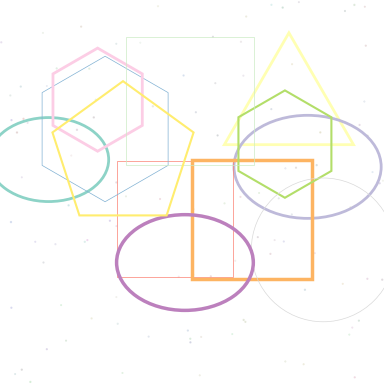[{"shape": "oval", "thickness": 2, "radius": 0.78, "center": [0.126, 0.586]}, {"shape": "triangle", "thickness": 2, "radius": 0.97, "center": [0.75, 0.721]}, {"shape": "oval", "thickness": 2, "radius": 0.96, "center": [0.799, 0.567]}, {"shape": "square", "thickness": 0.5, "radius": 0.75, "center": [0.455, 0.431]}, {"shape": "hexagon", "thickness": 0.5, "radius": 0.94, "center": [0.273, 0.665]}, {"shape": "square", "thickness": 2.5, "radius": 0.77, "center": [0.655, 0.431]}, {"shape": "hexagon", "thickness": 1.5, "radius": 0.7, "center": [0.74, 0.626]}, {"shape": "hexagon", "thickness": 2, "radius": 0.67, "center": [0.254, 0.741]}, {"shape": "circle", "thickness": 0.5, "radius": 0.93, "center": [0.839, 0.351]}, {"shape": "oval", "thickness": 2.5, "radius": 0.89, "center": [0.48, 0.318]}, {"shape": "square", "thickness": 0.5, "radius": 0.83, "center": [0.494, 0.739]}, {"shape": "pentagon", "thickness": 1.5, "radius": 0.96, "center": [0.32, 0.596]}]